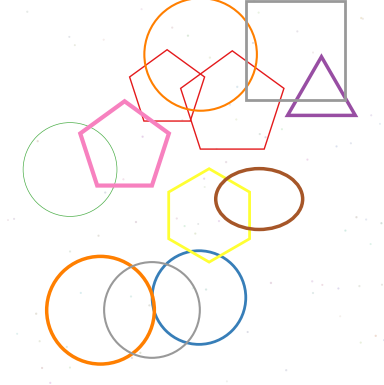[{"shape": "pentagon", "thickness": 1, "radius": 0.51, "center": [0.434, 0.768]}, {"shape": "pentagon", "thickness": 1, "radius": 0.71, "center": [0.603, 0.727]}, {"shape": "circle", "thickness": 2, "radius": 0.61, "center": [0.517, 0.227]}, {"shape": "circle", "thickness": 0.5, "radius": 0.61, "center": [0.182, 0.56]}, {"shape": "triangle", "thickness": 2.5, "radius": 0.51, "center": [0.835, 0.751]}, {"shape": "circle", "thickness": 1.5, "radius": 0.73, "center": [0.521, 0.859]}, {"shape": "circle", "thickness": 2.5, "radius": 0.7, "center": [0.261, 0.194]}, {"shape": "hexagon", "thickness": 2, "radius": 0.61, "center": [0.543, 0.441]}, {"shape": "oval", "thickness": 2.5, "radius": 0.56, "center": [0.673, 0.483]}, {"shape": "pentagon", "thickness": 3, "radius": 0.61, "center": [0.324, 0.616]}, {"shape": "circle", "thickness": 1.5, "radius": 0.62, "center": [0.395, 0.195]}, {"shape": "square", "thickness": 2, "radius": 0.65, "center": [0.767, 0.868]}]